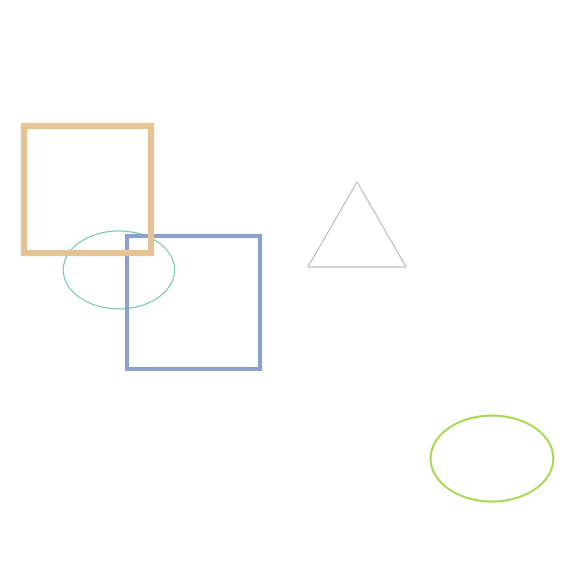[{"shape": "oval", "thickness": 0.5, "radius": 0.48, "center": [0.206, 0.532]}, {"shape": "square", "thickness": 2, "radius": 0.58, "center": [0.336, 0.475]}, {"shape": "oval", "thickness": 1, "radius": 0.53, "center": [0.852, 0.205]}, {"shape": "square", "thickness": 3, "radius": 0.55, "center": [0.151, 0.672]}, {"shape": "triangle", "thickness": 0.5, "radius": 0.49, "center": [0.618, 0.586]}]